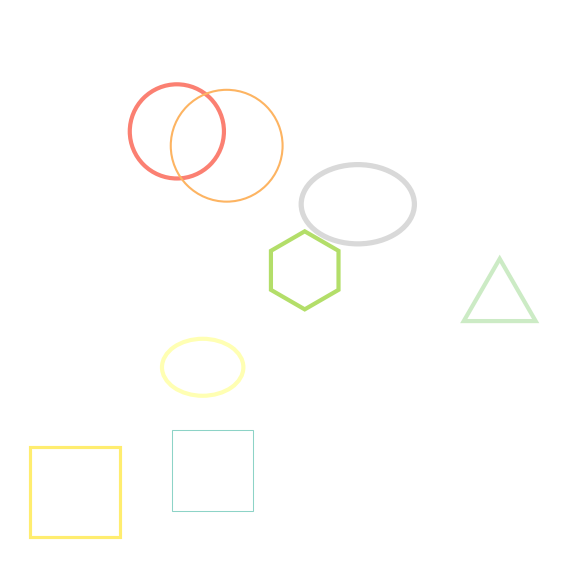[{"shape": "square", "thickness": 0.5, "radius": 0.35, "center": [0.368, 0.184]}, {"shape": "oval", "thickness": 2, "radius": 0.35, "center": [0.351, 0.363]}, {"shape": "circle", "thickness": 2, "radius": 0.41, "center": [0.306, 0.772]}, {"shape": "circle", "thickness": 1, "radius": 0.48, "center": [0.393, 0.747]}, {"shape": "hexagon", "thickness": 2, "radius": 0.34, "center": [0.528, 0.531]}, {"shape": "oval", "thickness": 2.5, "radius": 0.49, "center": [0.62, 0.645]}, {"shape": "triangle", "thickness": 2, "radius": 0.36, "center": [0.865, 0.479]}, {"shape": "square", "thickness": 1.5, "radius": 0.39, "center": [0.13, 0.147]}]